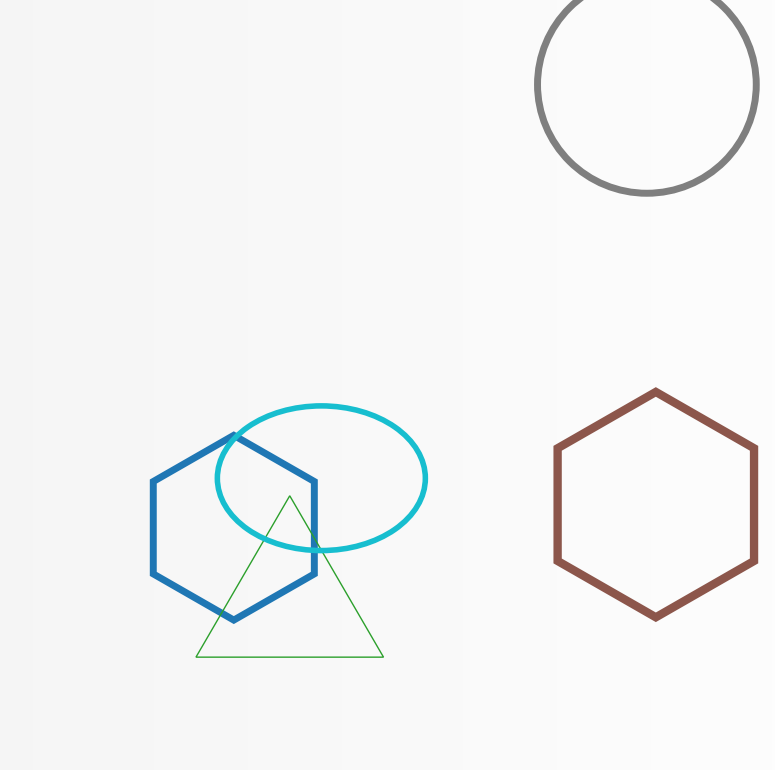[{"shape": "hexagon", "thickness": 2.5, "radius": 0.6, "center": [0.302, 0.315]}, {"shape": "triangle", "thickness": 0.5, "radius": 0.7, "center": [0.374, 0.216]}, {"shape": "hexagon", "thickness": 3, "radius": 0.73, "center": [0.846, 0.345]}, {"shape": "circle", "thickness": 2.5, "radius": 0.71, "center": [0.835, 0.89]}, {"shape": "oval", "thickness": 2, "radius": 0.67, "center": [0.415, 0.379]}]